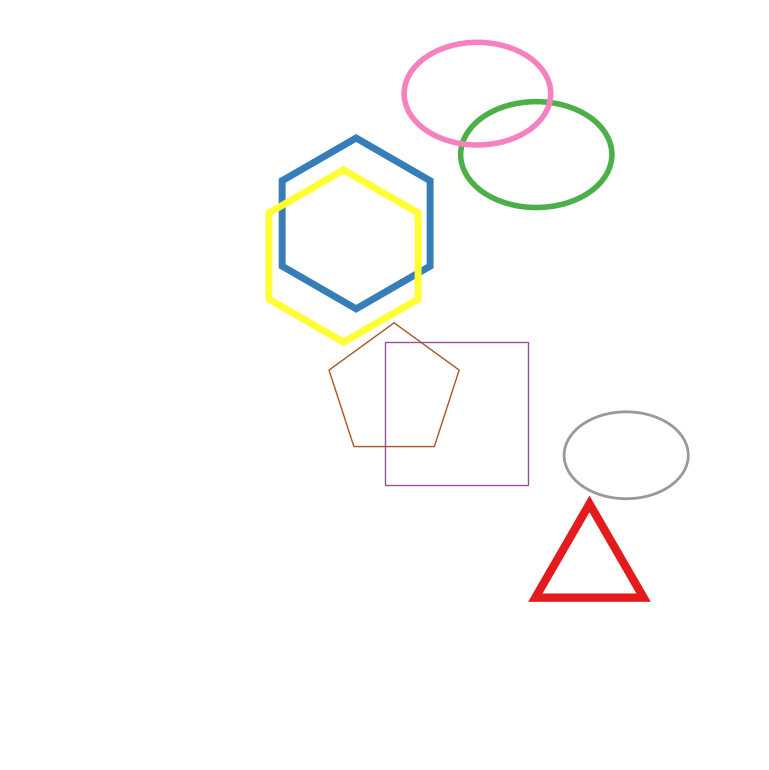[{"shape": "triangle", "thickness": 3, "radius": 0.41, "center": [0.766, 0.264]}, {"shape": "hexagon", "thickness": 2.5, "radius": 0.55, "center": [0.463, 0.71]}, {"shape": "oval", "thickness": 2, "radius": 0.49, "center": [0.696, 0.799]}, {"shape": "square", "thickness": 0.5, "radius": 0.46, "center": [0.593, 0.464]}, {"shape": "hexagon", "thickness": 2.5, "radius": 0.56, "center": [0.446, 0.667]}, {"shape": "pentagon", "thickness": 0.5, "radius": 0.44, "center": [0.512, 0.492]}, {"shape": "oval", "thickness": 2, "radius": 0.48, "center": [0.62, 0.878]}, {"shape": "oval", "thickness": 1, "radius": 0.4, "center": [0.813, 0.409]}]